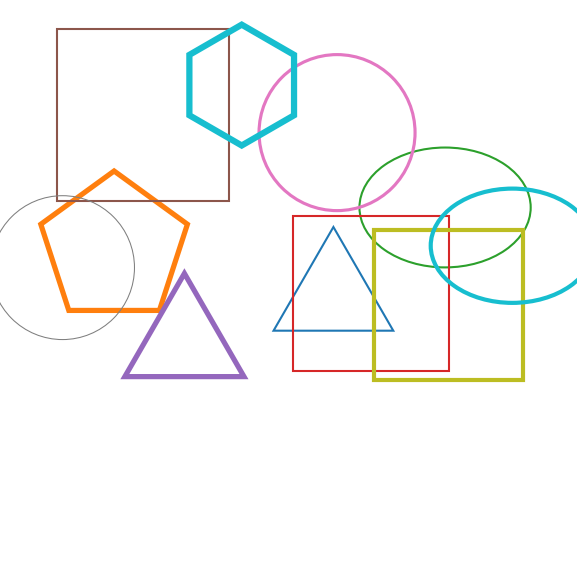[{"shape": "triangle", "thickness": 1, "radius": 0.6, "center": [0.577, 0.486]}, {"shape": "pentagon", "thickness": 2.5, "radius": 0.67, "center": [0.198, 0.57]}, {"shape": "oval", "thickness": 1, "radius": 0.74, "center": [0.771, 0.64]}, {"shape": "square", "thickness": 1, "radius": 0.67, "center": [0.642, 0.49]}, {"shape": "triangle", "thickness": 2.5, "radius": 0.6, "center": [0.319, 0.407]}, {"shape": "square", "thickness": 1, "radius": 0.74, "center": [0.248, 0.8]}, {"shape": "circle", "thickness": 1.5, "radius": 0.68, "center": [0.584, 0.77]}, {"shape": "circle", "thickness": 0.5, "radius": 0.62, "center": [0.108, 0.536]}, {"shape": "square", "thickness": 2, "radius": 0.65, "center": [0.777, 0.471]}, {"shape": "oval", "thickness": 2, "radius": 0.71, "center": [0.887, 0.574]}, {"shape": "hexagon", "thickness": 3, "radius": 0.52, "center": [0.419, 0.852]}]